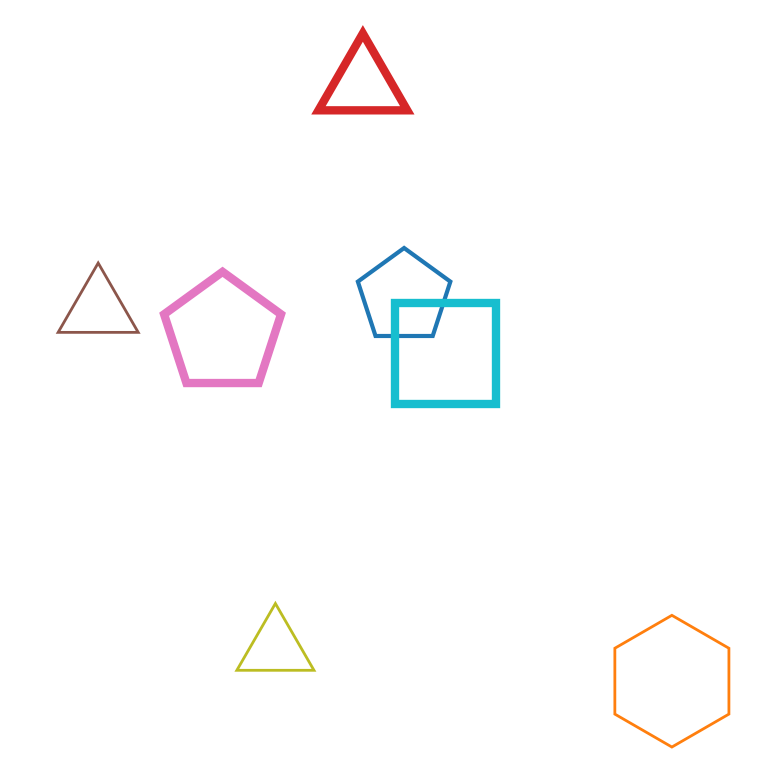[{"shape": "pentagon", "thickness": 1.5, "radius": 0.32, "center": [0.525, 0.615]}, {"shape": "hexagon", "thickness": 1, "radius": 0.43, "center": [0.873, 0.115]}, {"shape": "triangle", "thickness": 3, "radius": 0.33, "center": [0.471, 0.89]}, {"shape": "triangle", "thickness": 1, "radius": 0.3, "center": [0.128, 0.598]}, {"shape": "pentagon", "thickness": 3, "radius": 0.4, "center": [0.289, 0.567]}, {"shape": "triangle", "thickness": 1, "radius": 0.29, "center": [0.358, 0.158]}, {"shape": "square", "thickness": 3, "radius": 0.33, "center": [0.579, 0.541]}]